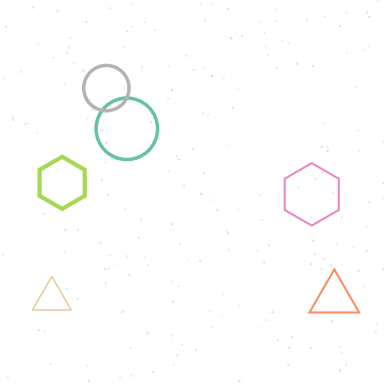[{"shape": "circle", "thickness": 2.5, "radius": 0.4, "center": [0.329, 0.665]}, {"shape": "triangle", "thickness": 1.5, "radius": 0.37, "center": [0.868, 0.226]}, {"shape": "hexagon", "thickness": 1.5, "radius": 0.41, "center": [0.81, 0.495]}, {"shape": "hexagon", "thickness": 3, "radius": 0.34, "center": [0.161, 0.525]}, {"shape": "triangle", "thickness": 1, "radius": 0.29, "center": [0.135, 0.224]}, {"shape": "circle", "thickness": 2.5, "radius": 0.29, "center": [0.276, 0.771]}]